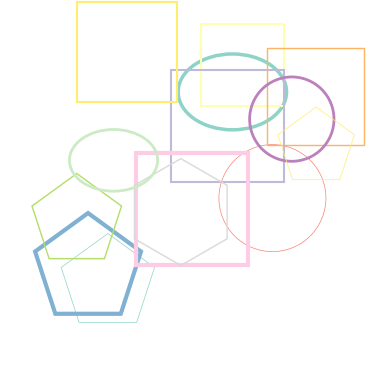[{"shape": "oval", "thickness": 2.5, "radius": 0.7, "center": [0.604, 0.761]}, {"shape": "pentagon", "thickness": 0.5, "radius": 0.64, "center": [0.28, 0.266]}, {"shape": "square", "thickness": 1.5, "radius": 0.53, "center": [0.63, 0.832]}, {"shape": "square", "thickness": 1.5, "radius": 0.73, "center": [0.591, 0.673]}, {"shape": "circle", "thickness": 0.5, "radius": 0.69, "center": [0.708, 0.485]}, {"shape": "pentagon", "thickness": 3, "radius": 0.72, "center": [0.229, 0.302]}, {"shape": "square", "thickness": 1, "radius": 0.63, "center": [0.819, 0.75]}, {"shape": "pentagon", "thickness": 1, "radius": 0.61, "center": [0.199, 0.427]}, {"shape": "square", "thickness": 3, "radius": 0.73, "center": [0.499, 0.457]}, {"shape": "hexagon", "thickness": 1, "radius": 0.69, "center": [0.47, 0.449]}, {"shape": "circle", "thickness": 2, "radius": 0.55, "center": [0.758, 0.691]}, {"shape": "oval", "thickness": 2, "radius": 0.57, "center": [0.295, 0.584]}, {"shape": "pentagon", "thickness": 0.5, "radius": 0.52, "center": [0.821, 0.618]}, {"shape": "square", "thickness": 1.5, "radius": 0.65, "center": [0.33, 0.865]}]